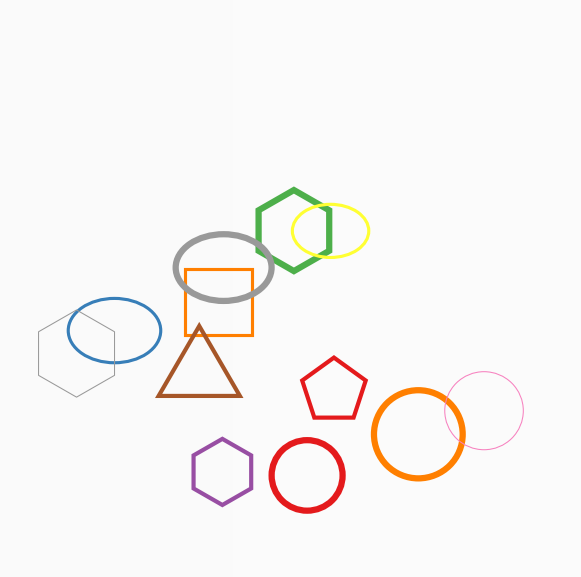[{"shape": "pentagon", "thickness": 2, "radius": 0.29, "center": [0.575, 0.322]}, {"shape": "circle", "thickness": 3, "radius": 0.31, "center": [0.528, 0.176]}, {"shape": "oval", "thickness": 1.5, "radius": 0.4, "center": [0.197, 0.427]}, {"shape": "hexagon", "thickness": 3, "radius": 0.35, "center": [0.506, 0.6]}, {"shape": "hexagon", "thickness": 2, "radius": 0.29, "center": [0.383, 0.182]}, {"shape": "square", "thickness": 1.5, "radius": 0.29, "center": [0.376, 0.476]}, {"shape": "circle", "thickness": 3, "radius": 0.38, "center": [0.72, 0.247]}, {"shape": "oval", "thickness": 1.5, "radius": 0.33, "center": [0.569, 0.599]}, {"shape": "triangle", "thickness": 2, "radius": 0.4, "center": [0.343, 0.354]}, {"shape": "circle", "thickness": 0.5, "radius": 0.34, "center": [0.833, 0.288]}, {"shape": "oval", "thickness": 3, "radius": 0.41, "center": [0.385, 0.536]}, {"shape": "hexagon", "thickness": 0.5, "radius": 0.38, "center": [0.132, 0.387]}]